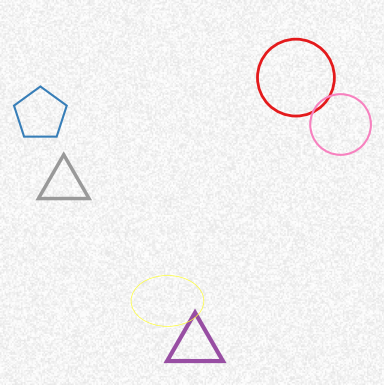[{"shape": "circle", "thickness": 2, "radius": 0.5, "center": [0.769, 0.798]}, {"shape": "pentagon", "thickness": 1.5, "radius": 0.36, "center": [0.105, 0.703]}, {"shape": "triangle", "thickness": 3, "radius": 0.42, "center": [0.507, 0.104]}, {"shape": "oval", "thickness": 0.5, "radius": 0.47, "center": [0.435, 0.218]}, {"shape": "circle", "thickness": 1.5, "radius": 0.39, "center": [0.885, 0.677]}, {"shape": "triangle", "thickness": 2.5, "radius": 0.38, "center": [0.166, 0.522]}]